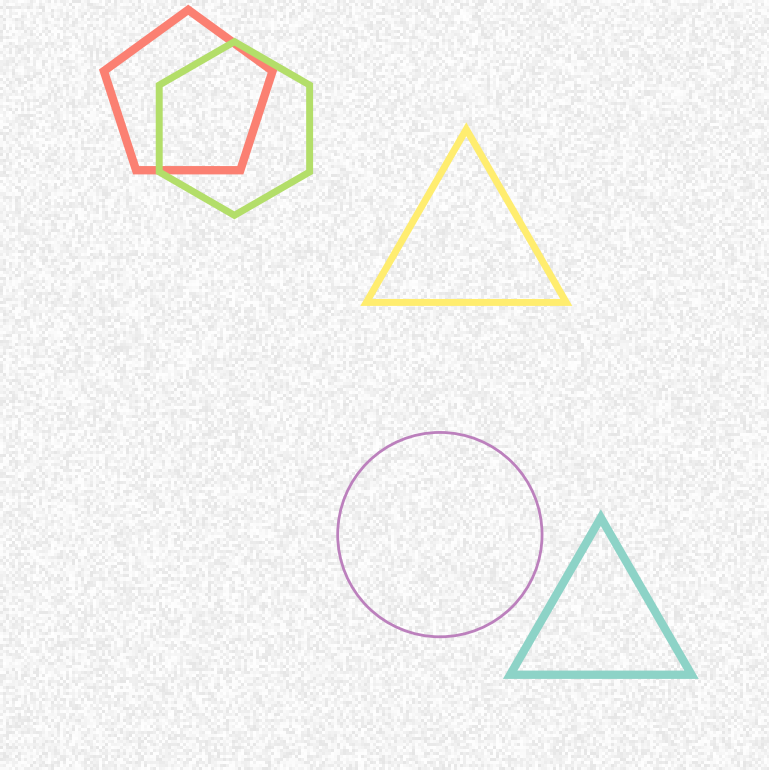[{"shape": "triangle", "thickness": 3, "radius": 0.68, "center": [0.78, 0.192]}, {"shape": "pentagon", "thickness": 3, "radius": 0.58, "center": [0.244, 0.872]}, {"shape": "hexagon", "thickness": 2.5, "radius": 0.56, "center": [0.304, 0.833]}, {"shape": "circle", "thickness": 1, "radius": 0.66, "center": [0.571, 0.306]}, {"shape": "triangle", "thickness": 2.5, "radius": 0.75, "center": [0.606, 0.682]}]